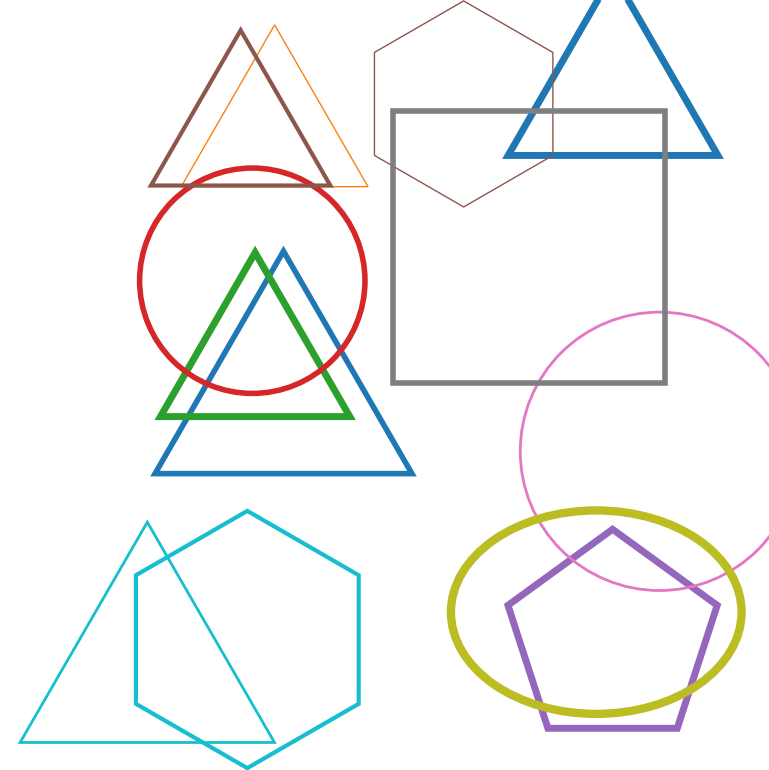[{"shape": "triangle", "thickness": 2.5, "radius": 0.79, "center": [0.796, 0.877]}, {"shape": "triangle", "thickness": 2, "radius": 0.96, "center": [0.368, 0.481]}, {"shape": "triangle", "thickness": 0.5, "radius": 0.7, "center": [0.357, 0.828]}, {"shape": "triangle", "thickness": 2.5, "radius": 0.71, "center": [0.331, 0.53]}, {"shape": "circle", "thickness": 2, "radius": 0.73, "center": [0.328, 0.635]}, {"shape": "pentagon", "thickness": 2.5, "radius": 0.71, "center": [0.796, 0.17]}, {"shape": "triangle", "thickness": 1.5, "radius": 0.67, "center": [0.313, 0.826]}, {"shape": "hexagon", "thickness": 0.5, "radius": 0.67, "center": [0.602, 0.865]}, {"shape": "circle", "thickness": 1, "radius": 0.9, "center": [0.856, 0.414]}, {"shape": "square", "thickness": 2, "radius": 0.88, "center": [0.687, 0.68]}, {"shape": "oval", "thickness": 3, "radius": 0.94, "center": [0.774, 0.205]}, {"shape": "hexagon", "thickness": 1.5, "radius": 0.84, "center": [0.321, 0.169]}, {"shape": "triangle", "thickness": 1, "radius": 0.95, "center": [0.191, 0.131]}]